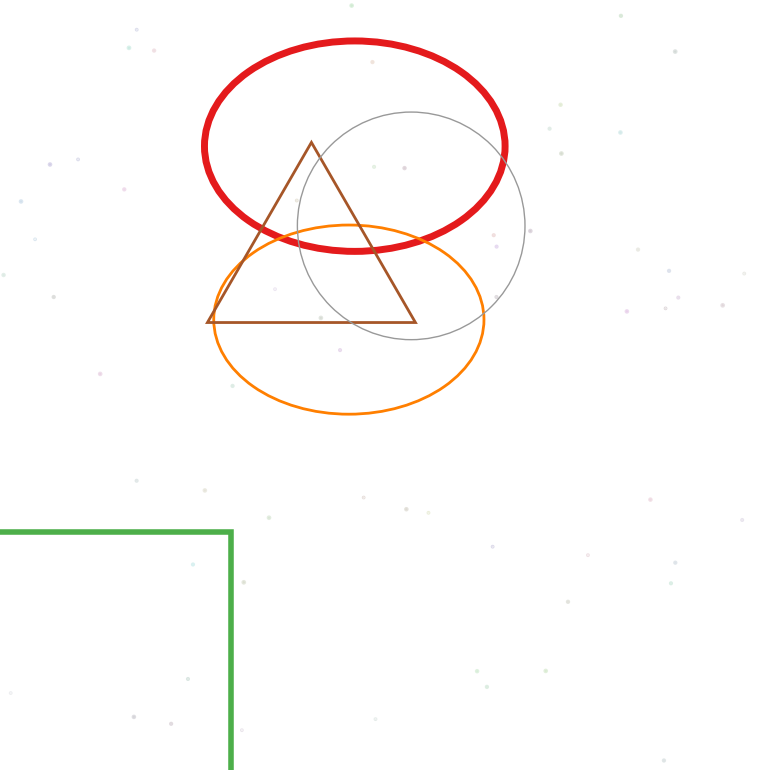[{"shape": "oval", "thickness": 2.5, "radius": 0.98, "center": [0.461, 0.81]}, {"shape": "square", "thickness": 2, "radius": 0.99, "center": [0.103, 0.112]}, {"shape": "oval", "thickness": 1, "radius": 0.88, "center": [0.453, 0.585]}, {"shape": "triangle", "thickness": 1, "radius": 0.78, "center": [0.404, 0.659]}, {"shape": "circle", "thickness": 0.5, "radius": 0.74, "center": [0.534, 0.707]}]